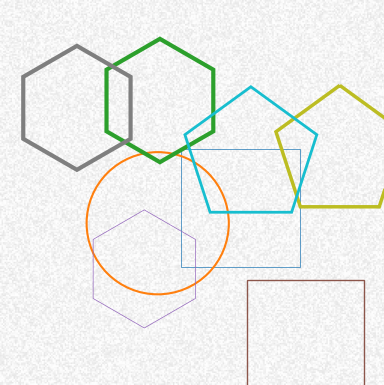[{"shape": "square", "thickness": 0.5, "radius": 0.77, "center": [0.624, 0.459]}, {"shape": "circle", "thickness": 1.5, "radius": 0.92, "center": [0.41, 0.42]}, {"shape": "hexagon", "thickness": 3, "radius": 0.8, "center": [0.415, 0.739]}, {"shape": "hexagon", "thickness": 0.5, "radius": 0.77, "center": [0.375, 0.301]}, {"shape": "square", "thickness": 1, "radius": 0.76, "center": [0.793, 0.12]}, {"shape": "hexagon", "thickness": 3, "radius": 0.8, "center": [0.2, 0.72]}, {"shape": "pentagon", "thickness": 2.5, "radius": 0.87, "center": [0.883, 0.604]}, {"shape": "pentagon", "thickness": 2, "radius": 0.9, "center": [0.652, 0.594]}]